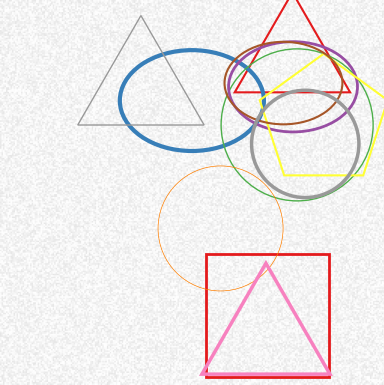[{"shape": "square", "thickness": 2, "radius": 0.8, "center": [0.694, 0.18]}, {"shape": "triangle", "thickness": 1.5, "radius": 0.87, "center": [0.76, 0.847]}, {"shape": "oval", "thickness": 3, "radius": 0.94, "center": [0.498, 0.739]}, {"shape": "circle", "thickness": 1, "radius": 0.99, "center": [0.772, 0.676]}, {"shape": "oval", "thickness": 2, "radius": 0.84, "center": [0.761, 0.775]}, {"shape": "circle", "thickness": 0.5, "radius": 0.81, "center": [0.573, 0.407]}, {"shape": "pentagon", "thickness": 1.5, "radius": 0.87, "center": [0.841, 0.686]}, {"shape": "oval", "thickness": 1.5, "radius": 0.77, "center": [0.736, 0.784]}, {"shape": "triangle", "thickness": 2.5, "radius": 0.96, "center": [0.691, 0.124]}, {"shape": "triangle", "thickness": 1, "radius": 0.95, "center": [0.366, 0.77]}, {"shape": "circle", "thickness": 2.5, "radius": 0.7, "center": [0.793, 0.626]}]